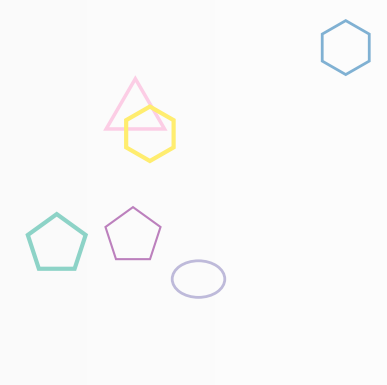[{"shape": "pentagon", "thickness": 3, "radius": 0.39, "center": [0.146, 0.365]}, {"shape": "oval", "thickness": 2, "radius": 0.34, "center": [0.512, 0.275]}, {"shape": "hexagon", "thickness": 2, "radius": 0.35, "center": [0.892, 0.876]}, {"shape": "triangle", "thickness": 2.5, "radius": 0.44, "center": [0.349, 0.709]}, {"shape": "pentagon", "thickness": 1.5, "radius": 0.37, "center": [0.343, 0.387]}, {"shape": "hexagon", "thickness": 3, "radius": 0.35, "center": [0.387, 0.653]}]